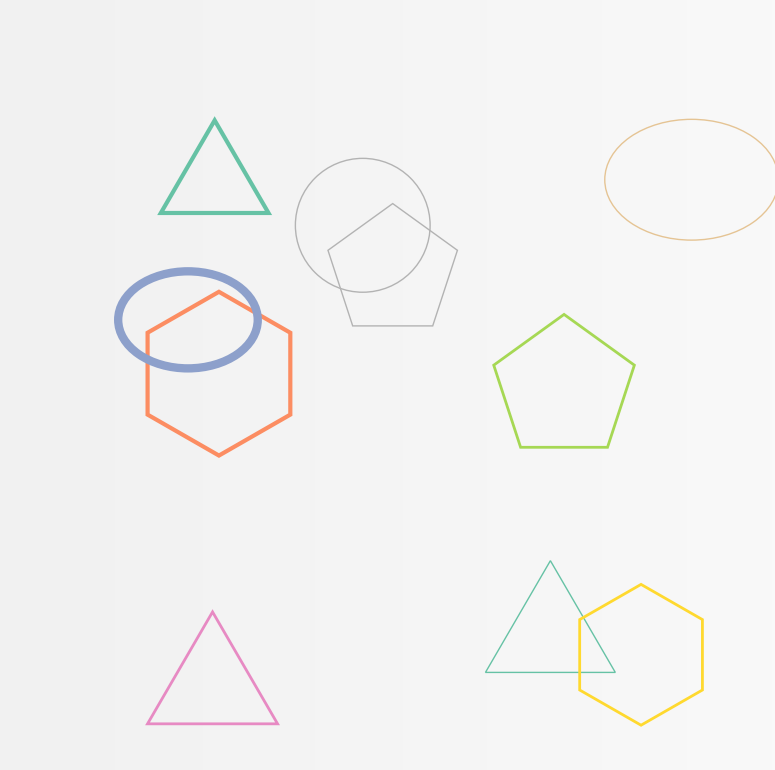[{"shape": "triangle", "thickness": 0.5, "radius": 0.48, "center": [0.71, 0.175]}, {"shape": "triangle", "thickness": 1.5, "radius": 0.4, "center": [0.277, 0.764]}, {"shape": "hexagon", "thickness": 1.5, "radius": 0.53, "center": [0.283, 0.515]}, {"shape": "oval", "thickness": 3, "radius": 0.45, "center": [0.243, 0.585]}, {"shape": "triangle", "thickness": 1, "radius": 0.48, "center": [0.274, 0.108]}, {"shape": "pentagon", "thickness": 1, "radius": 0.48, "center": [0.728, 0.496]}, {"shape": "hexagon", "thickness": 1, "radius": 0.46, "center": [0.827, 0.15]}, {"shape": "oval", "thickness": 0.5, "radius": 0.56, "center": [0.892, 0.767]}, {"shape": "circle", "thickness": 0.5, "radius": 0.43, "center": [0.468, 0.707]}, {"shape": "pentagon", "thickness": 0.5, "radius": 0.44, "center": [0.507, 0.648]}]